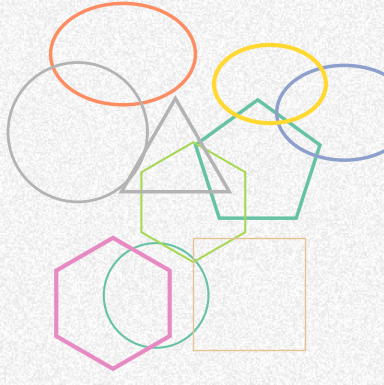[{"shape": "circle", "thickness": 1.5, "radius": 0.68, "center": [0.406, 0.233]}, {"shape": "pentagon", "thickness": 2.5, "radius": 0.85, "center": [0.669, 0.571]}, {"shape": "oval", "thickness": 2.5, "radius": 0.94, "center": [0.319, 0.859]}, {"shape": "oval", "thickness": 2.5, "radius": 0.88, "center": [0.894, 0.707]}, {"shape": "hexagon", "thickness": 3, "radius": 0.85, "center": [0.293, 0.212]}, {"shape": "hexagon", "thickness": 1.5, "radius": 0.78, "center": [0.502, 0.475]}, {"shape": "oval", "thickness": 3, "radius": 0.73, "center": [0.701, 0.782]}, {"shape": "square", "thickness": 1, "radius": 0.72, "center": [0.646, 0.236]}, {"shape": "triangle", "thickness": 2.5, "radius": 0.81, "center": [0.456, 0.583]}, {"shape": "circle", "thickness": 2, "radius": 0.91, "center": [0.202, 0.657]}]